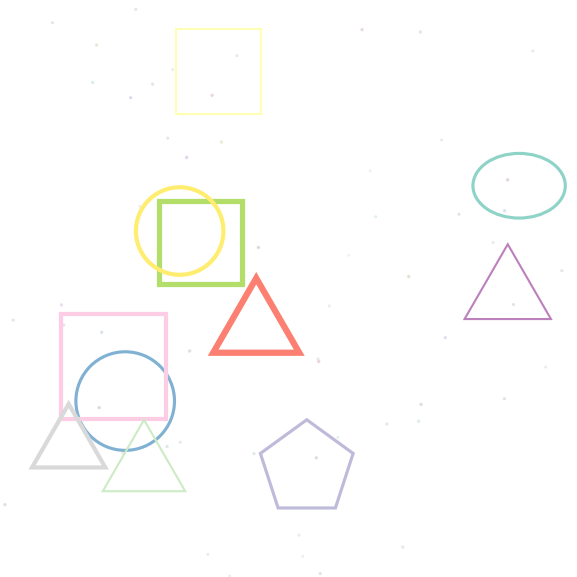[{"shape": "oval", "thickness": 1.5, "radius": 0.4, "center": [0.899, 0.678]}, {"shape": "square", "thickness": 1, "radius": 0.37, "center": [0.378, 0.876]}, {"shape": "pentagon", "thickness": 1.5, "radius": 0.42, "center": [0.531, 0.188]}, {"shape": "triangle", "thickness": 3, "radius": 0.43, "center": [0.444, 0.431]}, {"shape": "circle", "thickness": 1.5, "radius": 0.43, "center": [0.217, 0.305]}, {"shape": "square", "thickness": 2.5, "radius": 0.36, "center": [0.346, 0.579]}, {"shape": "square", "thickness": 2, "radius": 0.46, "center": [0.197, 0.364]}, {"shape": "triangle", "thickness": 2, "radius": 0.37, "center": [0.119, 0.226]}, {"shape": "triangle", "thickness": 1, "radius": 0.43, "center": [0.879, 0.49]}, {"shape": "triangle", "thickness": 1, "radius": 0.41, "center": [0.249, 0.19]}, {"shape": "circle", "thickness": 2, "radius": 0.38, "center": [0.311, 0.599]}]